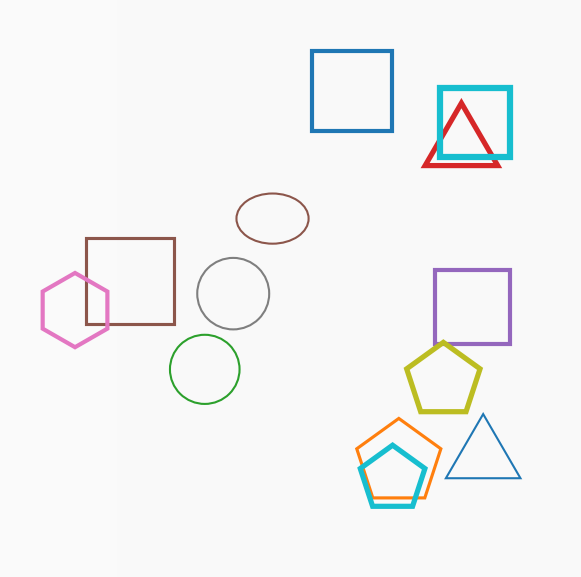[{"shape": "square", "thickness": 2, "radius": 0.35, "center": [0.605, 0.842]}, {"shape": "triangle", "thickness": 1, "radius": 0.37, "center": [0.831, 0.208]}, {"shape": "pentagon", "thickness": 1.5, "radius": 0.38, "center": [0.686, 0.198]}, {"shape": "circle", "thickness": 1, "radius": 0.3, "center": [0.352, 0.36]}, {"shape": "triangle", "thickness": 2.5, "radius": 0.36, "center": [0.794, 0.748]}, {"shape": "square", "thickness": 2, "radius": 0.32, "center": [0.813, 0.467]}, {"shape": "square", "thickness": 1.5, "radius": 0.38, "center": [0.224, 0.513]}, {"shape": "oval", "thickness": 1, "radius": 0.31, "center": [0.469, 0.621]}, {"shape": "hexagon", "thickness": 2, "radius": 0.32, "center": [0.129, 0.462]}, {"shape": "circle", "thickness": 1, "radius": 0.31, "center": [0.401, 0.491]}, {"shape": "pentagon", "thickness": 2.5, "radius": 0.33, "center": [0.763, 0.34]}, {"shape": "square", "thickness": 3, "radius": 0.3, "center": [0.818, 0.787]}, {"shape": "pentagon", "thickness": 2.5, "radius": 0.29, "center": [0.675, 0.17]}]